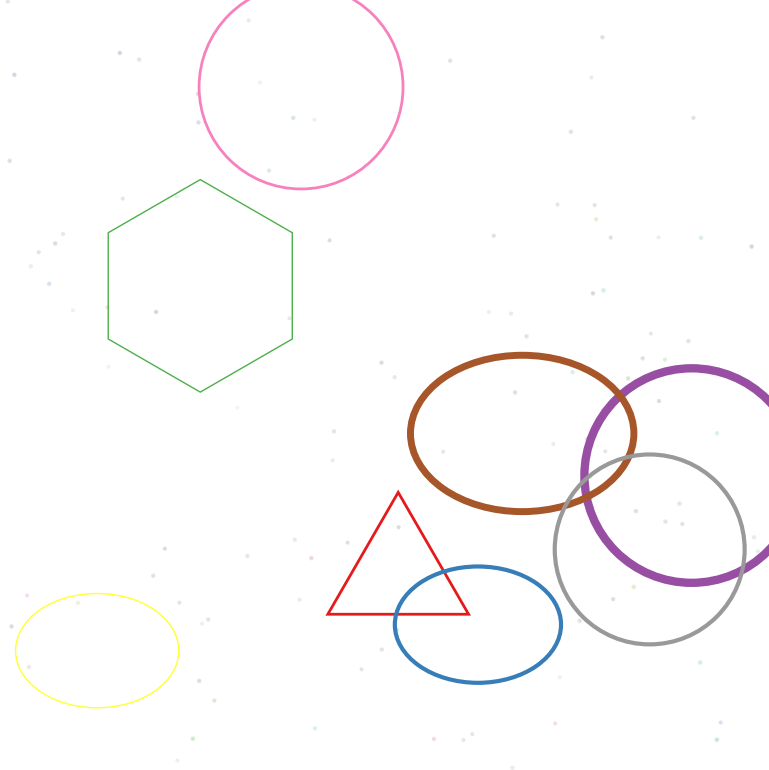[{"shape": "triangle", "thickness": 1, "radius": 0.53, "center": [0.517, 0.255]}, {"shape": "oval", "thickness": 1.5, "radius": 0.54, "center": [0.621, 0.189]}, {"shape": "hexagon", "thickness": 0.5, "radius": 0.69, "center": [0.26, 0.629]}, {"shape": "circle", "thickness": 3, "radius": 0.7, "center": [0.898, 0.382]}, {"shape": "oval", "thickness": 0.5, "radius": 0.53, "center": [0.126, 0.155]}, {"shape": "oval", "thickness": 2.5, "radius": 0.73, "center": [0.678, 0.437]}, {"shape": "circle", "thickness": 1, "radius": 0.66, "center": [0.391, 0.887]}, {"shape": "circle", "thickness": 1.5, "radius": 0.62, "center": [0.844, 0.286]}]